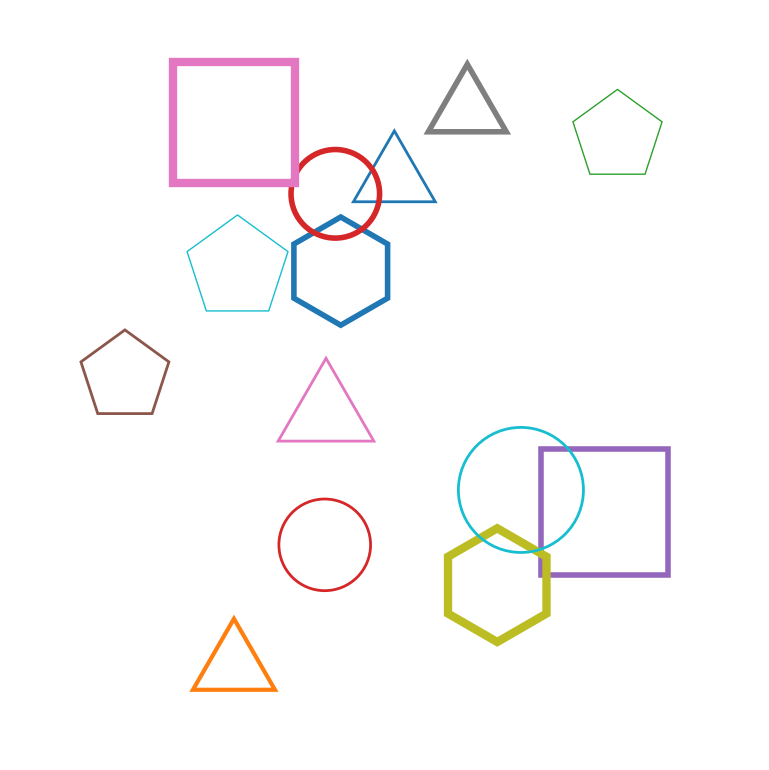[{"shape": "hexagon", "thickness": 2, "radius": 0.35, "center": [0.443, 0.648]}, {"shape": "triangle", "thickness": 1, "radius": 0.31, "center": [0.512, 0.769]}, {"shape": "triangle", "thickness": 1.5, "radius": 0.31, "center": [0.304, 0.135]}, {"shape": "pentagon", "thickness": 0.5, "radius": 0.3, "center": [0.802, 0.823]}, {"shape": "circle", "thickness": 2, "radius": 0.29, "center": [0.435, 0.748]}, {"shape": "circle", "thickness": 1, "radius": 0.3, "center": [0.422, 0.292]}, {"shape": "square", "thickness": 2, "radius": 0.41, "center": [0.785, 0.335]}, {"shape": "pentagon", "thickness": 1, "radius": 0.3, "center": [0.162, 0.511]}, {"shape": "triangle", "thickness": 1, "radius": 0.36, "center": [0.423, 0.463]}, {"shape": "square", "thickness": 3, "radius": 0.39, "center": [0.304, 0.841]}, {"shape": "triangle", "thickness": 2, "radius": 0.29, "center": [0.607, 0.858]}, {"shape": "hexagon", "thickness": 3, "radius": 0.37, "center": [0.646, 0.24]}, {"shape": "pentagon", "thickness": 0.5, "radius": 0.34, "center": [0.308, 0.652]}, {"shape": "circle", "thickness": 1, "radius": 0.41, "center": [0.677, 0.364]}]